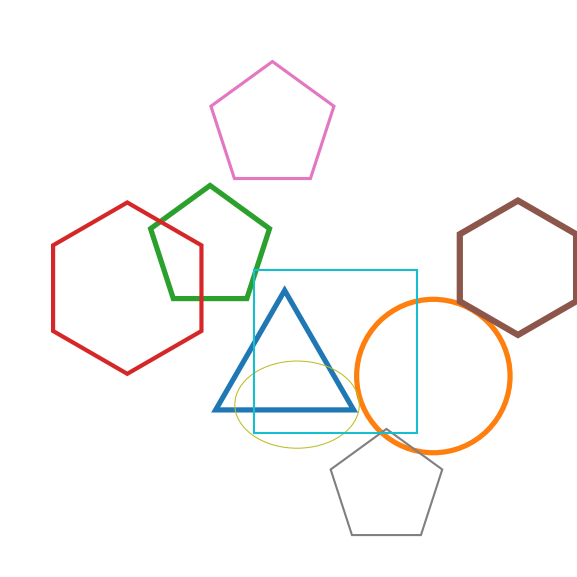[{"shape": "triangle", "thickness": 2.5, "radius": 0.69, "center": [0.493, 0.358]}, {"shape": "circle", "thickness": 2.5, "radius": 0.66, "center": [0.75, 0.348]}, {"shape": "pentagon", "thickness": 2.5, "radius": 0.54, "center": [0.364, 0.57]}, {"shape": "hexagon", "thickness": 2, "radius": 0.74, "center": [0.22, 0.5]}, {"shape": "hexagon", "thickness": 3, "radius": 0.58, "center": [0.897, 0.535]}, {"shape": "pentagon", "thickness": 1.5, "radius": 0.56, "center": [0.472, 0.781]}, {"shape": "pentagon", "thickness": 1, "radius": 0.51, "center": [0.669, 0.155]}, {"shape": "oval", "thickness": 0.5, "radius": 0.54, "center": [0.514, 0.298]}, {"shape": "square", "thickness": 1, "radius": 0.7, "center": [0.581, 0.39]}]